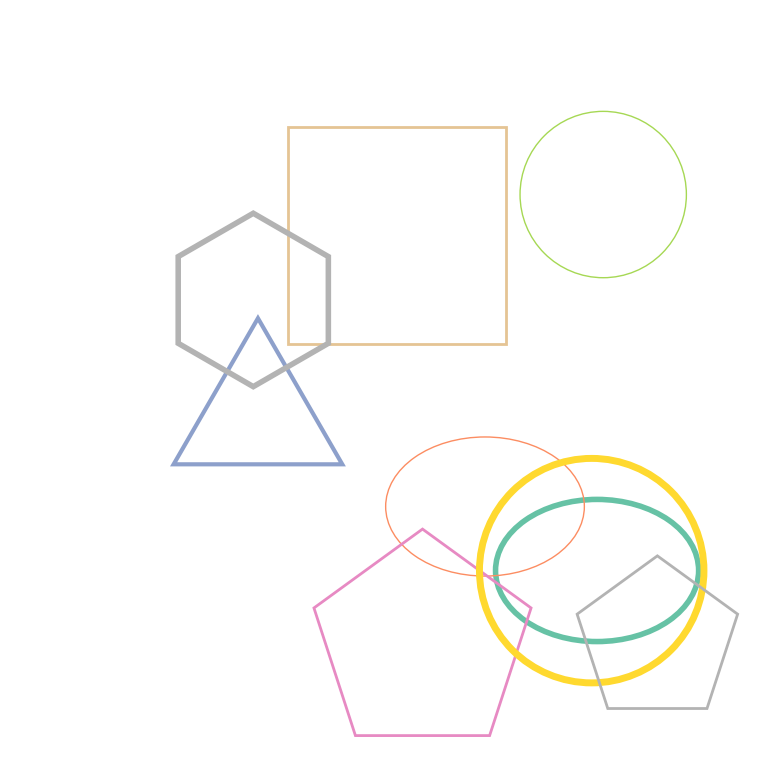[{"shape": "oval", "thickness": 2, "radius": 0.66, "center": [0.775, 0.259]}, {"shape": "oval", "thickness": 0.5, "radius": 0.65, "center": [0.63, 0.342]}, {"shape": "triangle", "thickness": 1.5, "radius": 0.63, "center": [0.335, 0.46]}, {"shape": "pentagon", "thickness": 1, "radius": 0.74, "center": [0.549, 0.165]}, {"shape": "circle", "thickness": 0.5, "radius": 0.54, "center": [0.783, 0.747]}, {"shape": "circle", "thickness": 2.5, "radius": 0.73, "center": [0.768, 0.259]}, {"shape": "square", "thickness": 1, "radius": 0.71, "center": [0.516, 0.694]}, {"shape": "pentagon", "thickness": 1, "radius": 0.55, "center": [0.854, 0.169]}, {"shape": "hexagon", "thickness": 2, "radius": 0.56, "center": [0.329, 0.61]}]